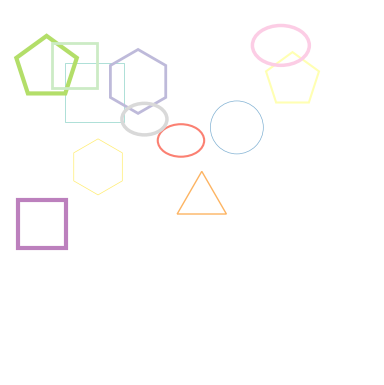[{"shape": "square", "thickness": 0.5, "radius": 0.38, "center": [0.245, 0.76]}, {"shape": "pentagon", "thickness": 1.5, "radius": 0.36, "center": [0.76, 0.792]}, {"shape": "hexagon", "thickness": 2, "radius": 0.41, "center": [0.359, 0.788]}, {"shape": "oval", "thickness": 1.5, "radius": 0.3, "center": [0.47, 0.635]}, {"shape": "circle", "thickness": 0.5, "radius": 0.34, "center": [0.615, 0.669]}, {"shape": "triangle", "thickness": 1, "radius": 0.37, "center": [0.524, 0.481]}, {"shape": "pentagon", "thickness": 3, "radius": 0.41, "center": [0.121, 0.824]}, {"shape": "oval", "thickness": 2.5, "radius": 0.37, "center": [0.73, 0.882]}, {"shape": "oval", "thickness": 2.5, "radius": 0.29, "center": [0.375, 0.691]}, {"shape": "square", "thickness": 3, "radius": 0.31, "center": [0.108, 0.417]}, {"shape": "square", "thickness": 2, "radius": 0.29, "center": [0.194, 0.831]}, {"shape": "hexagon", "thickness": 0.5, "radius": 0.36, "center": [0.255, 0.567]}]